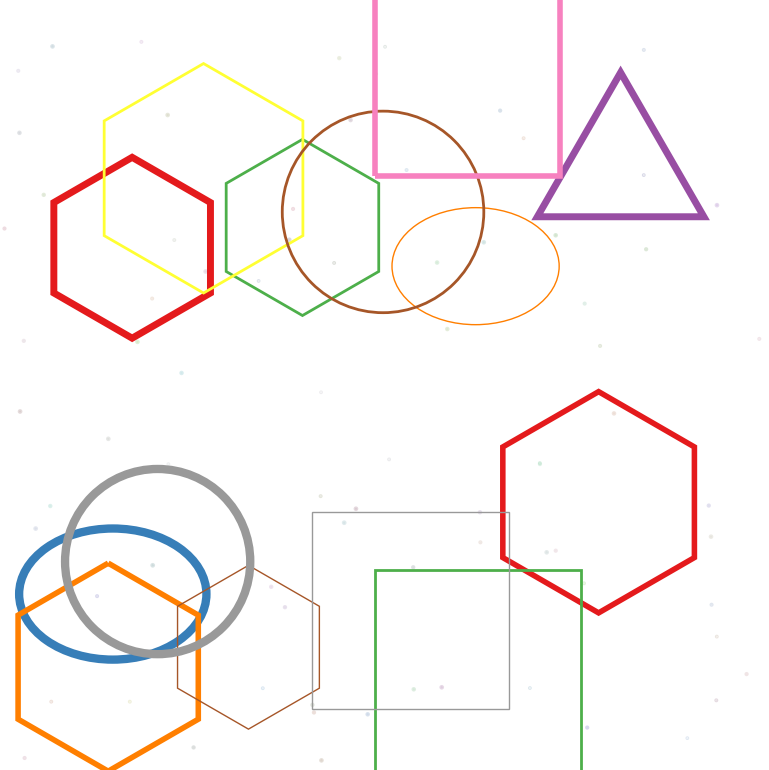[{"shape": "hexagon", "thickness": 2, "radius": 0.72, "center": [0.777, 0.348]}, {"shape": "hexagon", "thickness": 2.5, "radius": 0.59, "center": [0.172, 0.678]}, {"shape": "oval", "thickness": 3, "radius": 0.61, "center": [0.146, 0.228]}, {"shape": "hexagon", "thickness": 1, "radius": 0.57, "center": [0.393, 0.705]}, {"shape": "square", "thickness": 1, "radius": 0.67, "center": [0.621, 0.126]}, {"shape": "triangle", "thickness": 2.5, "radius": 0.62, "center": [0.806, 0.781]}, {"shape": "oval", "thickness": 0.5, "radius": 0.54, "center": [0.618, 0.654]}, {"shape": "hexagon", "thickness": 2, "radius": 0.68, "center": [0.141, 0.134]}, {"shape": "hexagon", "thickness": 1, "radius": 0.75, "center": [0.264, 0.768]}, {"shape": "hexagon", "thickness": 0.5, "radius": 0.53, "center": [0.323, 0.159]}, {"shape": "circle", "thickness": 1, "radius": 0.65, "center": [0.497, 0.725]}, {"shape": "square", "thickness": 2, "radius": 0.6, "center": [0.608, 0.892]}, {"shape": "circle", "thickness": 3, "radius": 0.6, "center": [0.205, 0.271]}, {"shape": "square", "thickness": 0.5, "radius": 0.64, "center": [0.533, 0.207]}]